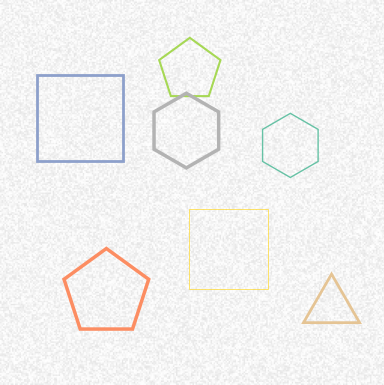[{"shape": "hexagon", "thickness": 1, "radius": 0.42, "center": [0.754, 0.622]}, {"shape": "pentagon", "thickness": 2.5, "radius": 0.58, "center": [0.276, 0.239]}, {"shape": "square", "thickness": 2, "radius": 0.56, "center": [0.207, 0.693]}, {"shape": "pentagon", "thickness": 1.5, "radius": 0.42, "center": [0.493, 0.818]}, {"shape": "square", "thickness": 0.5, "radius": 0.52, "center": [0.593, 0.353]}, {"shape": "triangle", "thickness": 2, "radius": 0.42, "center": [0.861, 0.204]}, {"shape": "hexagon", "thickness": 2.5, "radius": 0.48, "center": [0.484, 0.661]}]